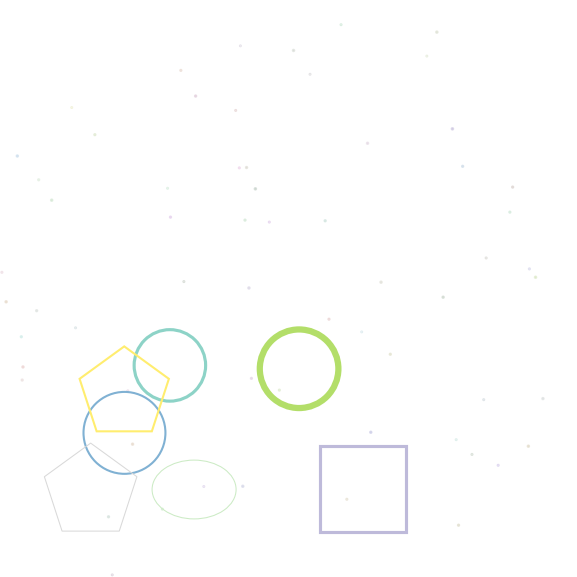[{"shape": "circle", "thickness": 1.5, "radius": 0.31, "center": [0.294, 0.366]}, {"shape": "square", "thickness": 1.5, "radius": 0.37, "center": [0.629, 0.153]}, {"shape": "circle", "thickness": 1, "radius": 0.35, "center": [0.216, 0.25]}, {"shape": "circle", "thickness": 3, "radius": 0.34, "center": [0.518, 0.361]}, {"shape": "pentagon", "thickness": 0.5, "radius": 0.42, "center": [0.157, 0.148]}, {"shape": "oval", "thickness": 0.5, "radius": 0.36, "center": [0.336, 0.151]}, {"shape": "pentagon", "thickness": 1, "radius": 0.41, "center": [0.215, 0.318]}]